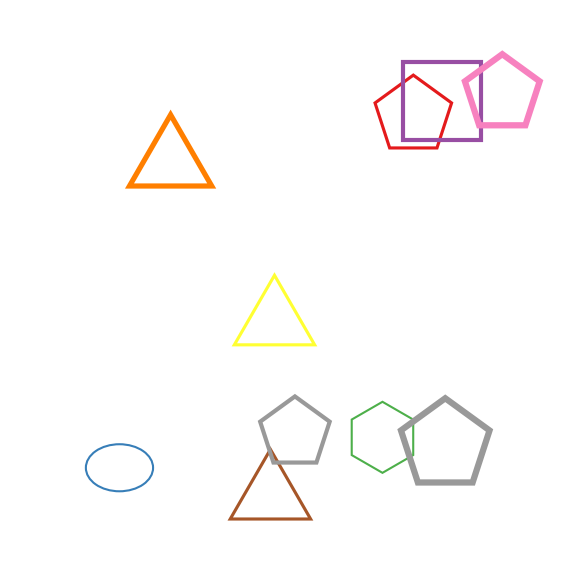[{"shape": "pentagon", "thickness": 1.5, "radius": 0.35, "center": [0.716, 0.799]}, {"shape": "oval", "thickness": 1, "radius": 0.29, "center": [0.207, 0.189]}, {"shape": "hexagon", "thickness": 1, "radius": 0.31, "center": [0.662, 0.242]}, {"shape": "square", "thickness": 2, "radius": 0.34, "center": [0.766, 0.825]}, {"shape": "triangle", "thickness": 2.5, "radius": 0.41, "center": [0.295, 0.718]}, {"shape": "triangle", "thickness": 1.5, "radius": 0.4, "center": [0.475, 0.442]}, {"shape": "triangle", "thickness": 1.5, "radius": 0.4, "center": [0.468, 0.141]}, {"shape": "pentagon", "thickness": 3, "radius": 0.34, "center": [0.87, 0.837]}, {"shape": "pentagon", "thickness": 2, "radius": 0.32, "center": [0.511, 0.249]}, {"shape": "pentagon", "thickness": 3, "radius": 0.4, "center": [0.771, 0.229]}]